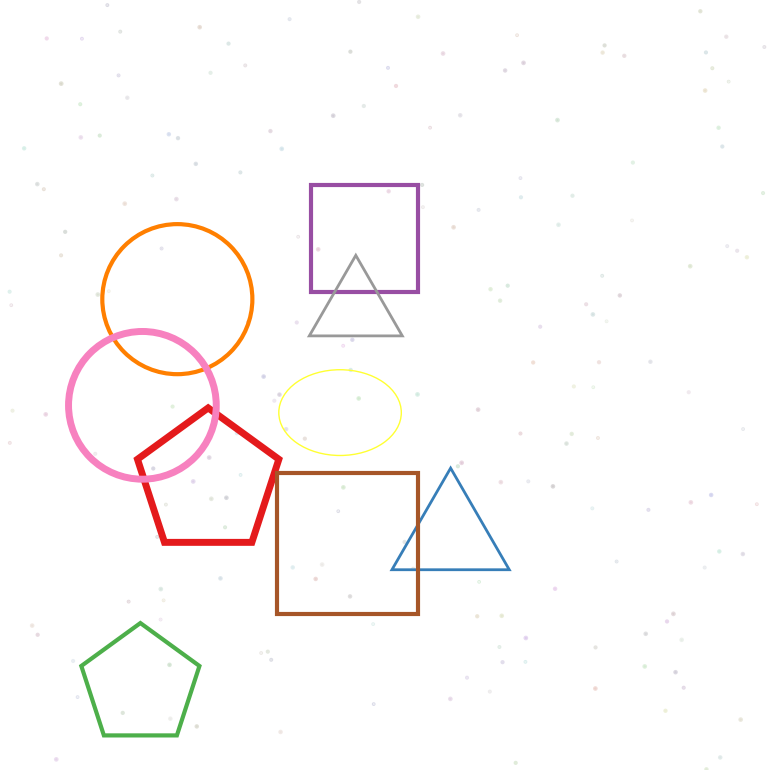[{"shape": "pentagon", "thickness": 2.5, "radius": 0.48, "center": [0.27, 0.374]}, {"shape": "triangle", "thickness": 1, "radius": 0.44, "center": [0.585, 0.304]}, {"shape": "pentagon", "thickness": 1.5, "radius": 0.4, "center": [0.182, 0.11]}, {"shape": "square", "thickness": 1.5, "radius": 0.35, "center": [0.473, 0.69]}, {"shape": "circle", "thickness": 1.5, "radius": 0.49, "center": [0.23, 0.611]}, {"shape": "oval", "thickness": 0.5, "radius": 0.4, "center": [0.442, 0.464]}, {"shape": "square", "thickness": 1.5, "radius": 0.46, "center": [0.451, 0.295]}, {"shape": "circle", "thickness": 2.5, "radius": 0.48, "center": [0.185, 0.474]}, {"shape": "triangle", "thickness": 1, "radius": 0.35, "center": [0.462, 0.599]}]